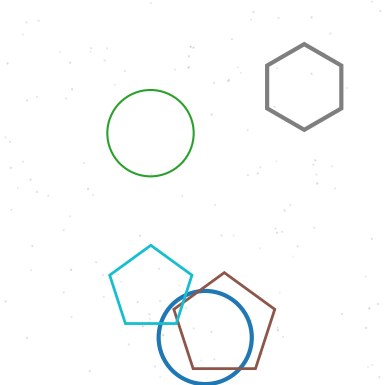[{"shape": "circle", "thickness": 3, "radius": 0.6, "center": [0.533, 0.123]}, {"shape": "circle", "thickness": 1.5, "radius": 0.56, "center": [0.391, 0.654]}, {"shape": "pentagon", "thickness": 2, "radius": 0.69, "center": [0.583, 0.154]}, {"shape": "hexagon", "thickness": 3, "radius": 0.56, "center": [0.79, 0.774]}, {"shape": "pentagon", "thickness": 2, "radius": 0.56, "center": [0.392, 0.251]}]